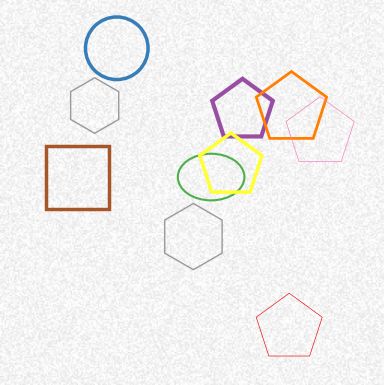[{"shape": "pentagon", "thickness": 0.5, "radius": 0.45, "center": [0.751, 0.148]}, {"shape": "circle", "thickness": 2.5, "radius": 0.41, "center": [0.303, 0.875]}, {"shape": "oval", "thickness": 1.5, "radius": 0.43, "center": [0.548, 0.54]}, {"shape": "pentagon", "thickness": 3, "radius": 0.41, "center": [0.63, 0.713]}, {"shape": "pentagon", "thickness": 2, "radius": 0.48, "center": [0.757, 0.718]}, {"shape": "pentagon", "thickness": 2.5, "radius": 0.42, "center": [0.6, 0.57]}, {"shape": "square", "thickness": 2.5, "radius": 0.41, "center": [0.201, 0.54]}, {"shape": "pentagon", "thickness": 0.5, "radius": 0.47, "center": [0.831, 0.656]}, {"shape": "hexagon", "thickness": 1, "radius": 0.36, "center": [0.246, 0.726]}, {"shape": "hexagon", "thickness": 1, "radius": 0.43, "center": [0.502, 0.385]}]